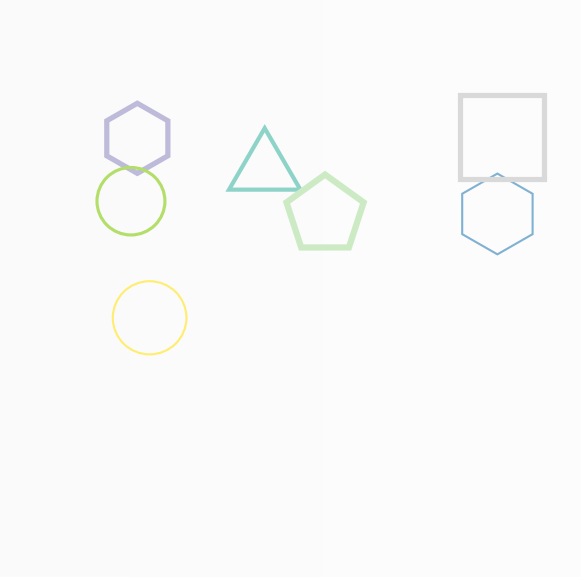[{"shape": "triangle", "thickness": 2, "radius": 0.35, "center": [0.455, 0.706]}, {"shape": "hexagon", "thickness": 2.5, "radius": 0.3, "center": [0.236, 0.76]}, {"shape": "hexagon", "thickness": 1, "radius": 0.35, "center": [0.856, 0.629]}, {"shape": "circle", "thickness": 1.5, "radius": 0.29, "center": [0.225, 0.651]}, {"shape": "square", "thickness": 2.5, "radius": 0.36, "center": [0.863, 0.762]}, {"shape": "pentagon", "thickness": 3, "radius": 0.35, "center": [0.559, 0.627]}, {"shape": "circle", "thickness": 1, "radius": 0.32, "center": [0.257, 0.449]}]